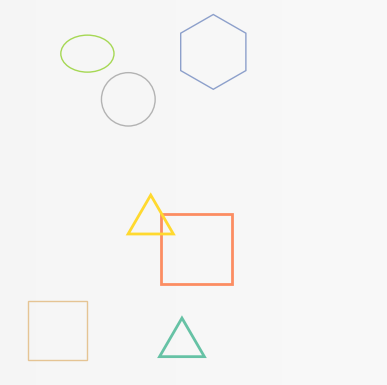[{"shape": "triangle", "thickness": 2, "radius": 0.33, "center": [0.47, 0.107]}, {"shape": "square", "thickness": 2, "radius": 0.45, "center": [0.507, 0.353]}, {"shape": "hexagon", "thickness": 1, "radius": 0.49, "center": [0.55, 0.865]}, {"shape": "oval", "thickness": 1, "radius": 0.34, "center": [0.226, 0.861]}, {"shape": "triangle", "thickness": 2, "radius": 0.34, "center": [0.389, 0.426]}, {"shape": "square", "thickness": 1, "radius": 0.38, "center": [0.148, 0.142]}, {"shape": "circle", "thickness": 1, "radius": 0.35, "center": [0.331, 0.742]}]